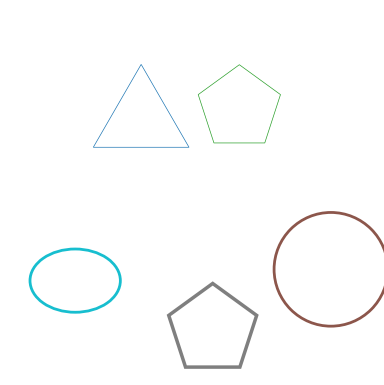[{"shape": "triangle", "thickness": 0.5, "radius": 0.72, "center": [0.367, 0.689]}, {"shape": "pentagon", "thickness": 0.5, "radius": 0.56, "center": [0.622, 0.72]}, {"shape": "circle", "thickness": 2, "radius": 0.74, "center": [0.86, 0.3]}, {"shape": "pentagon", "thickness": 2.5, "radius": 0.6, "center": [0.552, 0.144]}, {"shape": "oval", "thickness": 2, "radius": 0.59, "center": [0.195, 0.271]}]